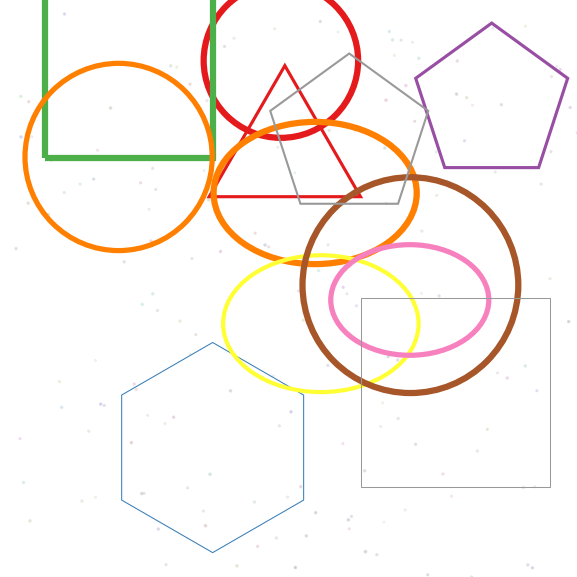[{"shape": "circle", "thickness": 3, "radius": 0.67, "center": [0.486, 0.894]}, {"shape": "triangle", "thickness": 1.5, "radius": 0.76, "center": [0.493, 0.734]}, {"shape": "hexagon", "thickness": 0.5, "radius": 0.91, "center": [0.368, 0.224]}, {"shape": "square", "thickness": 3, "radius": 0.72, "center": [0.223, 0.871]}, {"shape": "pentagon", "thickness": 1.5, "radius": 0.69, "center": [0.851, 0.821]}, {"shape": "oval", "thickness": 3, "radius": 0.88, "center": [0.546, 0.665]}, {"shape": "circle", "thickness": 2.5, "radius": 0.81, "center": [0.205, 0.727]}, {"shape": "oval", "thickness": 2, "radius": 0.85, "center": [0.556, 0.439]}, {"shape": "circle", "thickness": 3, "radius": 0.93, "center": [0.711, 0.505]}, {"shape": "oval", "thickness": 2.5, "radius": 0.68, "center": [0.71, 0.48]}, {"shape": "pentagon", "thickness": 1, "radius": 0.72, "center": [0.605, 0.763]}, {"shape": "square", "thickness": 0.5, "radius": 0.82, "center": [0.788, 0.32]}]